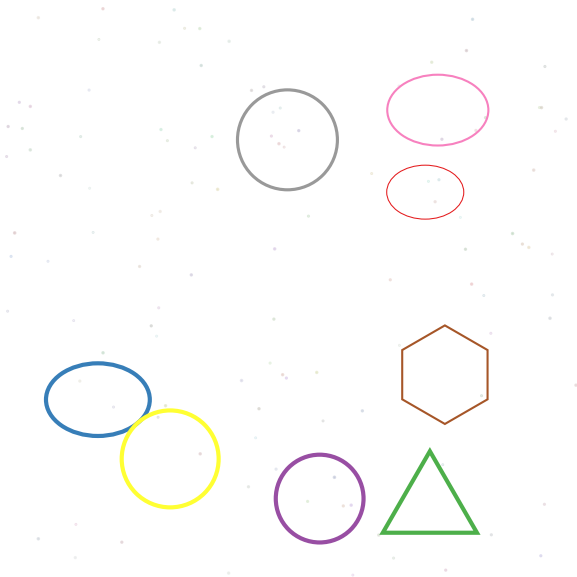[{"shape": "oval", "thickness": 0.5, "radius": 0.33, "center": [0.736, 0.666]}, {"shape": "oval", "thickness": 2, "radius": 0.45, "center": [0.17, 0.307]}, {"shape": "triangle", "thickness": 2, "radius": 0.47, "center": [0.744, 0.124]}, {"shape": "circle", "thickness": 2, "radius": 0.38, "center": [0.554, 0.136]}, {"shape": "circle", "thickness": 2, "radius": 0.42, "center": [0.295, 0.204]}, {"shape": "hexagon", "thickness": 1, "radius": 0.43, "center": [0.77, 0.35]}, {"shape": "oval", "thickness": 1, "radius": 0.44, "center": [0.758, 0.808]}, {"shape": "circle", "thickness": 1.5, "radius": 0.43, "center": [0.498, 0.757]}]